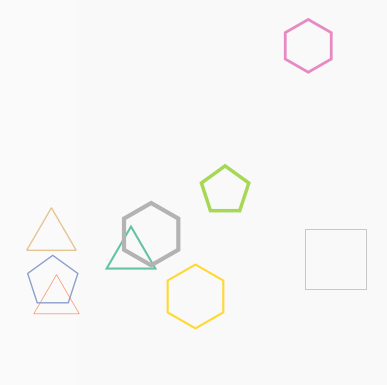[{"shape": "triangle", "thickness": 1.5, "radius": 0.36, "center": [0.338, 0.339]}, {"shape": "triangle", "thickness": 0.5, "radius": 0.34, "center": [0.146, 0.219]}, {"shape": "pentagon", "thickness": 1, "radius": 0.34, "center": [0.136, 0.269]}, {"shape": "hexagon", "thickness": 2, "radius": 0.34, "center": [0.795, 0.881]}, {"shape": "pentagon", "thickness": 2.5, "radius": 0.32, "center": [0.581, 0.505]}, {"shape": "hexagon", "thickness": 1.5, "radius": 0.41, "center": [0.504, 0.23]}, {"shape": "triangle", "thickness": 1, "radius": 0.37, "center": [0.133, 0.387]}, {"shape": "hexagon", "thickness": 3, "radius": 0.4, "center": [0.39, 0.392]}, {"shape": "square", "thickness": 0.5, "radius": 0.39, "center": [0.865, 0.327]}]